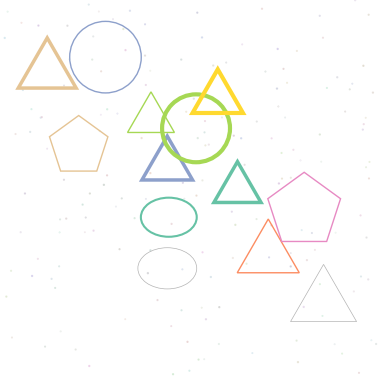[{"shape": "oval", "thickness": 1.5, "radius": 0.36, "center": [0.438, 0.436]}, {"shape": "triangle", "thickness": 2.5, "radius": 0.35, "center": [0.617, 0.509]}, {"shape": "triangle", "thickness": 1, "radius": 0.47, "center": [0.697, 0.338]}, {"shape": "triangle", "thickness": 2.5, "radius": 0.38, "center": [0.434, 0.571]}, {"shape": "circle", "thickness": 1, "radius": 0.46, "center": [0.274, 0.852]}, {"shape": "pentagon", "thickness": 1, "radius": 0.5, "center": [0.79, 0.453]}, {"shape": "circle", "thickness": 3, "radius": 0.44, "center": [0.509, 0.667]}, {"shape": "triangle", "thickness": 1, "radius": 0.35, "center": [0.392, 0.691]}, {"shape": "triangle", "thickness": 3, "radius": 0.38, "center": [0.566, 0.744]}, {"shape": "pentagon", "thickness": 1, "radius": 0.4, "center": [0.204, 0.62]}, {"shape": "triangle", "thickness": 2.5, "radius": 0.43, "center": [0.123, 0.815]}, {"shape": "triangle", "thickness": 0.5, "radius": 0.5, "center": [0.84, 0.214]}, {"shape": "oval", "thickness": 0.5, "radius": 0.38, "center": [0.435, 0.303]}]